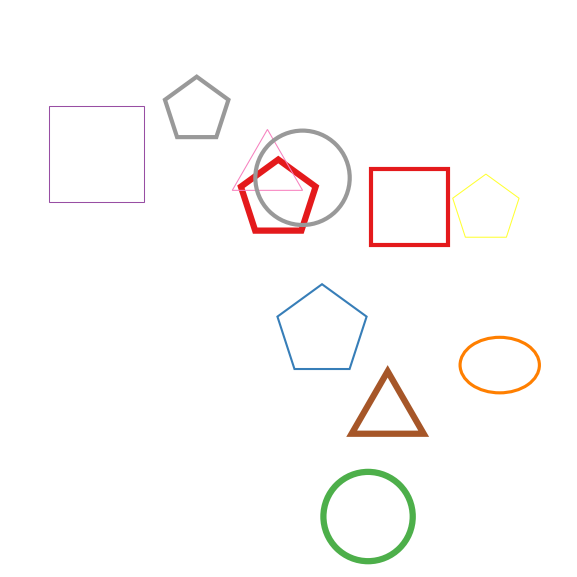[{"shape": "pentagon", "thickness": 3, "radius": 0.34, "center": [0.482, 0.655]}, {"shape": "square", "thickness": 2, "radius": 0.33, "center": [0.709, 0.64]}, {"shape": "pentagon", "thickness": 1, "radius": 0.41, "center": [0.558, 0.426]}, {"shape": "circle", "thickness": 3, "radius": 0.39, "center": [0.637, 0.105]}, {"shape": "square", "thickness": 0.5, "radius": 0.41, "center": [0.167, 0.732]}, {"shape": "oval", "thickness": 1.5, "radius": 0.34, "center": [0.865, 0.367]}, {"shape": "pentagon", "thickness": 0.5, "radius": 0.3, "center": [0.841, 0.637]}, {"shape": "triangle", "thickness": 3, "radius": 0.36, "center": [0.671, 0.284]}, {"shape": "triangle", "thickness": 0.5, "radius": 0.35, "center": [0.463, 0.705]}, {"shape": "circle", "thickness": 2, "radius": 0.41, "center": [0.524, 0.691]}, {"shape": "pentagon", "thickness": 2, "radius": 0.29, "center": [0.341, 0.808]}]